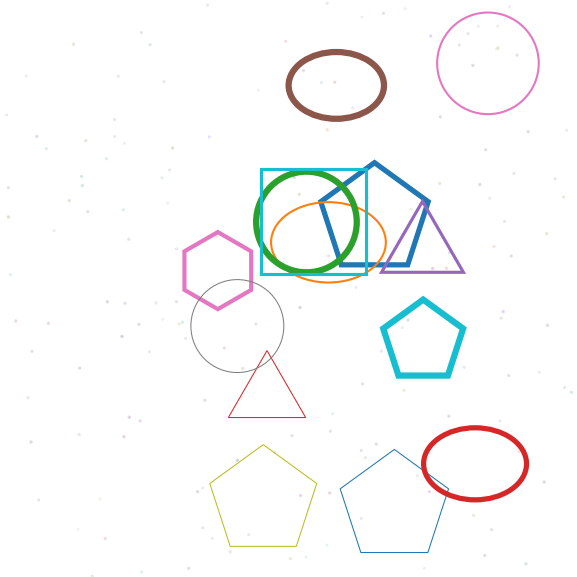[{"shape": "pentagon", "thickness": 0.5, "radius": 0.49, "center": [0.683, 0.122]}, {"shape": "pentagon", "thickness": 2.5, "radius": 0.49, "center": [0.648, 0.62]}, {"shape": "oval", "thickness": 1, "radius": 0.5, "center": [0.569, 0.58]}, {"shape": "circle", "thickness": 3, "radius": 0.44, "center": [0.531, 0.615]}, {"shape": "oval", "thickness": 2.5, "radius": 0.45, "center": [0.823, 0.196]}, {"shape": "triangle", "thickness": 0.5, "radius": 0.39, "center": [0.462, 0.315]}, {"shape": "triangle", "thickness": 1.5, "radius": 0.41, "center": [0.732, 0.569]}, {"shape": "oval", "thickness": 3, "radius": 0.41, "center": [0.582, 0.851]}, {"shape": "hexagon", "thickness": 2, "radius": 0.33, "center": [0.377, 0.531]}, {"shape": "circle", "thickness": 1, "radius": 0.44, "center": [0.845, 0.889]}, {"shape": "circle", "thickness": 0.5, "radius": 0.4, "center": [0.411, 0.435]}, {"shape": "pentagon", "thickness": 0.5, "radius": 0.49, "center": [0.456, 0.132]}, {"shape": "square", "thickness": 1.5, "radius": 0.45, "center": [0.543, 0.615]}, {"shape": "pentagon", "thickness": 3, "radius": 0.36, "center": [0.733, 0.408]}]